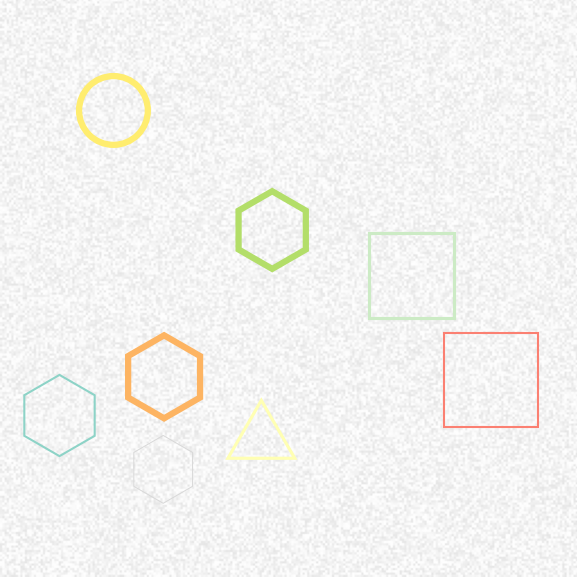[{"shape": "hexagon", "thickness": 1, "radius": 0.35, "center": [0.103, 0.28]}, {"shape": "triangle", "thickness": 1.5, "radius": 0.33, "center": [0.453, 0.239]}, {"shape": "square", "thickness": 1, "radius": 0.41, "center": [0.849, 0.341]}, {"shape": "hexagon", "thickness": 3, "radius": 0.36, "center": [0.284, 0.347]}, {"shape": "hexagon", "thickness": 3, "radius": 0.34, "center": [0.471, 0.601]}, {"shape": "hexagon", "thickness": 0.5, "radius": 0.29, "center": [0.283, 0.186]}, {"shape": "square", "thickness": 1.5, "radius": 0.37, "center": [0.712, 0.523]}, {"shape": "circle", "thickness": 3, "radius": 0.3, "center": [0.196, 0.808]}]